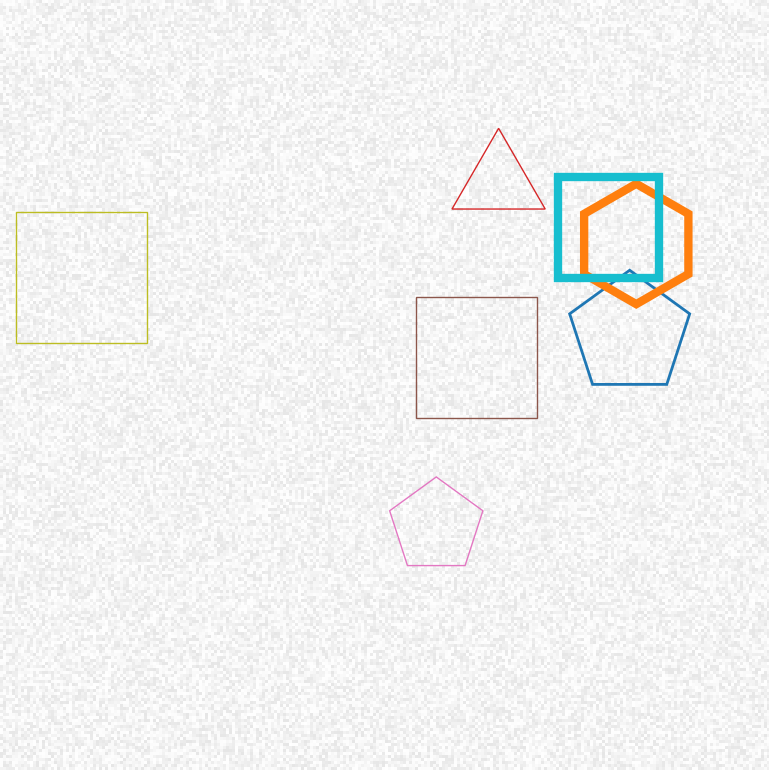[{"shape": "pentagon", "thickness": 1, "radius": 0.41, "center": [0.818, 0.567]}, {"shape": "hexagon", "thickness": 3, "radius": 0.39, "center": [0.826, 0.683]}, {"shape": "triangle", "thickness": 0.5, "radius": 0.35, "center": [0.648, 0.763]}, {"shape": "square", "thickness": 0.5, "radius": 0.39, "center": [0.619, 0.536]}, {"shape": "pentagon", "thickness": 0.5, "radius": 0.32, "center": [0.567, 0.317]}, {"shape": "square", "thickness": 0.5, "radius": 0.43, "center": [0.106, 0.64]}, {"shape": "square", "thickness": 3, "radius": 0.33, "center": [0.79, 0.704]}]